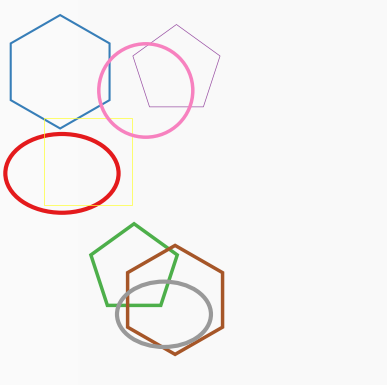[{"shape": "oval", "thickness": 3, "radius": 0.73, "center": [0.16, 0.55]}, {"shape": "hexagon", "thickness": 1.5, "radius": 0.74, "center": [0.155, 0.814]}, {"shape": "pentagon", "thickness": 2.5, "radius": 0.59, "center": [0.346, 0.302]}, {"shape": "pentagon", "thickness": 0.5, "radius": 0.59, "center": [0.455, 0.818]}, {"shape": "square", "thickness": 0.5, "radius": 0.56, "center": [0.227, 0.58]}, {"shape": "hexagon", "thickness": 2.5, "radius": 0.71, "center": [0.452, 0.221]}, {"shape": "circle", "thickness": 2.5, "radius": 0.61, "center": [0.376, 0.765]}, {"shape": "oval", "thickness": 3, "radius": 0.61, "center": [0.423, 0.184]}]